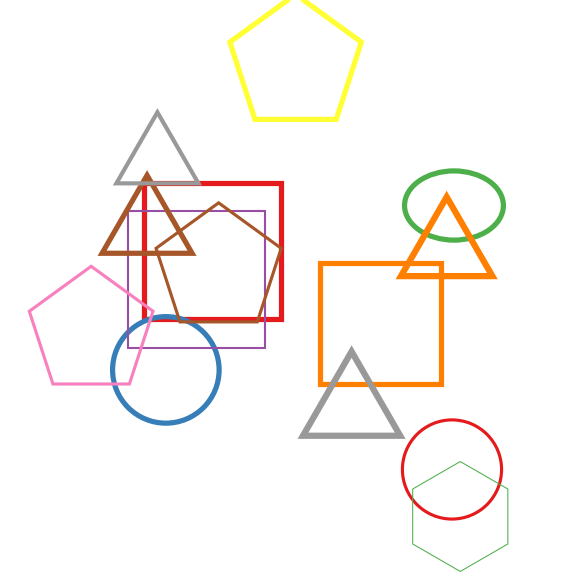[{"shape": "circle", "thickness": 1.5, "radius": 0.43, "center": [0.783, 0.186]}, {"shape": "square", "thickness": 2.5, "radius": 0.59, "center": [0.368, 0.564]}, {"shape": "circle", "thickness": 2.5, "radius": 0.46, "center": [0.287, 0.359]}, {"shape": "hexagon", "thickness": 0.5, "radius": 0.48, "center": [0.797, 0.105]}, {"shape": "oval", "thickness": 2.5, "radius": 0.43, "center": [0.786, 0.643]}, {"shape": "square", "thickness": 1, "radius": 0.59, "center": [0.34, 0.515]}, {"shape": "square", "thickness": 2.5, "radius": 0.52, "center": [0.658, 0.439]}, {"shape": "triangle", "thickness": 3, "radius": 0.46, "center": [0.773, 0.567]}, {"shape": "pentagon", "thickness": 2.5, "radius": 0.6, "center": [0.512, 0.889]}, {"shape": "triangle", "thickness": 2.5, "radius": 0.45, "center": [0.255, 0.606]}, {"shape": "pentagon", "thickness": 1.5, "radius": 0.57, "center": [0.379, 0.534]}, {"shape": "pentagon", "thickness": 1.5, "radius": 0.56, "center": [0.158, 0.425]}, {"shape": "triangle", "thickness": 3, "radius": 0.49, "center": [0.609, 0.293]}, {"shape": "triangle", "thickness": 2, "radius": 0.41, "center": [0.273, 0.723]}]